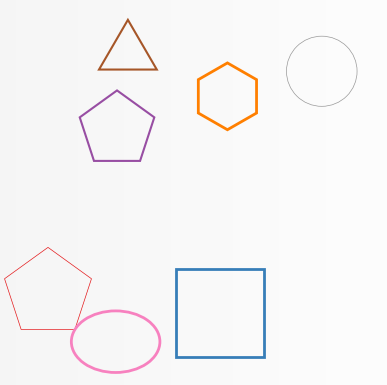[{"shape": "pentagon", "thickness": 0.5, "radius": 0.59, "center": [0.124, 0.24]}, {"shape": "square", "thickness": 2, "radius": 0.57, "center": [0.568, 0.188]}, {"shape": "pentagon", "thickness": 1.5, "radius": 0.51, "center": [0.302, 0.664]}, {"shape": "hexagon", "thickness": 2, "radius": 0.43, "center": [0.587, 0.75]}, {"shape": "triangle", "thickness": 1.5, "radius": 0.43, "center": [0.33, 0.862]}, {"shape": "oval", "thickness": 2, "radius": 0.57, "center": [0.298, 0.112]}, {"shape": "circle", "thickness": 0.5, "radius": 0.46, "center": [0.83, 0.815]}]